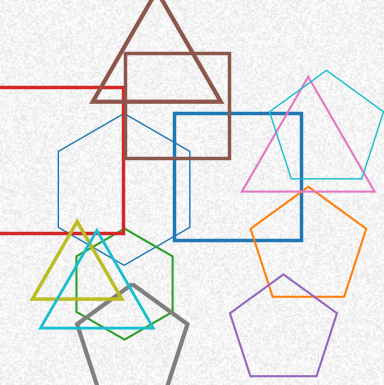[{"shape": "square", "thickness": 2.5, "radius": 0.83, "center": [0.617, 0.541]}, {"shape": "hexagon", "thickness": 1, "radius": 0.99, "center": [0.322, 0.508]}, {"shape": "pentagon", "thickness": 1.5, "radius": 0.79, "center": [0.801, 0.357]}, {"shape": "hexagon", "thickness": 1.5, "radius": 0.72, "center": [0.323, 0.262]}, {"shape": "square", "thickness": 2.5, "radius": 0.95, "center": [0.13, 0.584]}, {"shape": "pentagon", "thickness": 1.5, "radius": 0.73, "center": [0.736, 0.141]}, {"shape": "triangle", "thickness": 3, "radius": 0.96, "center": [0.407, 0.832]}, {"shape": "square", "thickness": 2.5, "radius": 0.68, "center": [0.46, 0.726]}, {"shape": "triangle", "thickness": 1.5, "radius": 0.99, "center": [0.801, 0.602]}, {"shape": "pentagon", "thickness": 3, "radius": 0.75, "center": [0.344, 0.111]}, {"shape": "triangle", "thickness": 2.5, "radius": 0.67, "center": [0.2, 0.29]}, {"shape": "pentagon", "thickness": 1, "radius": 0.78, "center": [0.848, 0.662]}, {"shape": "triangle", "thickness": 2, "radius": 0.85, "center": [0.252, 0.232]}]